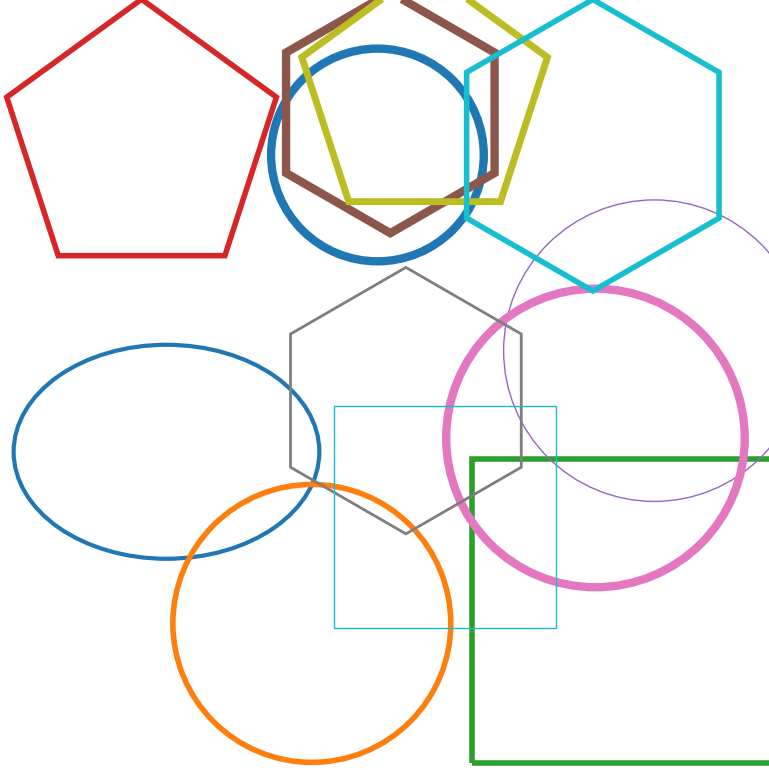[{"shape": "circle", "thickness": 3, "radius": 0.69, "center": [0.49, 0.799]}, {"shape": "oval", "thickness": 1.5, "radius": 0.99, "center": [0.216, 0.413]}, {"shape": "circle", "thickness": 2, "radius": 0.9, "center": [0.405, 0.19]}, {"shape": "square", "thickness": 2, "radius": 0.99, "center": [0.81, 0.207]}, {"shape": "pentagon", "thickness": 2, "radius": 0.92, "center": [0.184, 0.817]}, {"shape": "circle", "thickness": 0.5, "radius": 0.98, "center": [0.85, 0.545]}, {"shape": "hexagon", "thickness": 3, "radius": 0.78, "center": [0.507, 0.854]}, {"shape": "circle", "thickness": 3, "radius": 0.97, "center": [0.773, 0.431]}, {"shape": "hexagon", "thickness": 1, "radius": 0.87, "center": [0.527, 0.48]}, {"shape": "pentagon", "thickness": 2.5, "radius": 0.84, "center": [0.551, 0.874]}, {"shape": "square", "thickness": 0.5, "radius": 0.72, "center": [0.578, 0.329]}, {"shape": "hexagon", "thickness": 2, "radius": 0.95, "center": [0.77, 0.811]}]